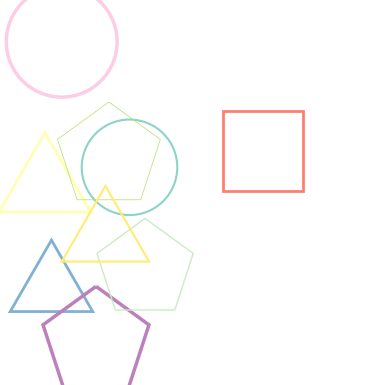[{"shape": "circle", "thickness": 1.5, "radius": 0.62, "center": [0.336, 0.565]}, {"shape": "triangle", "thickness": 2, "radius": 0.69, "center": [0.117, 0.518]}, {"shape": "square", "thickness": 2, "radius": 0.52, "center": [0.683, 0.609]}, {"shape": "triangle", "thickness": 2, "radius": 0.62, "center": [0.134, 0.253]}, {"shape": "pentagon", "thickness": 0.5, "radius": 0.7, "center": [0.283, 0.595]}, {"shape": "circle", "thickness": 2.5, "radius": 0.72, "center": [0.16, 0.892]}, {"shape": "pentagon", "thickness": 2.5, "radius": 0.72, "center": [0.249, 0.112]}, {"shape": "pentagon", "thickness": 1, "radius": 0.66, "center": [0.377, 0.301]}, {"shape": "triangle", "thickness": 1.5, "radius": 0.65, "center": [0.274, 0.386]}]